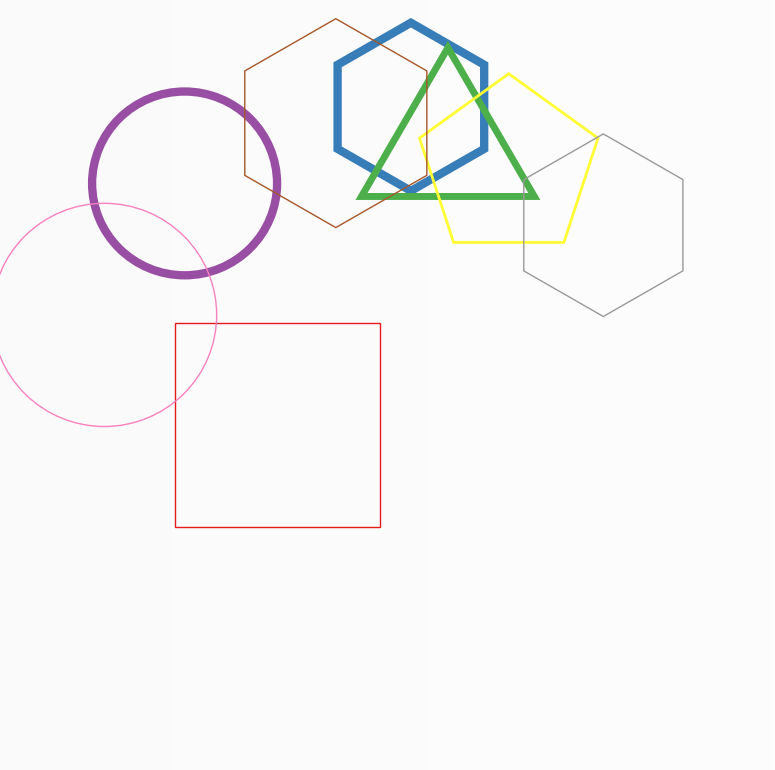[{"shape": "square", "thickness": 0.5, "radius": 0.66, "center": [0.358, 0.448]}, {"shape": "hexagon", "thickness": 3, "radius": 0.55, "center": [0.53, 0.861]}, {"shape": "triangle", "thickness": 2.5, "radius": 0.64, "center": [0.578, 0.809]}, {"shape": "circle", "thickness": 3, "radius": 0.6, "center": [0.238, 0.762]}, {"shape": "pentagon", "thickness": 1, "radius": 0.61, "center": [0.656, 0.783]}, {"shape": "hexagon", "thickness": 0.5, "radius": 0.68, "center": [0.433, 0.84]}, {"shape": "circle", "thickness": 0.5, "radius": 0.72, "center": [0.135, 0.591]}, {"shape": "hexagon", "thickness": 0.5, "radius": 0.59, "center": [0.778, 0.708]}]